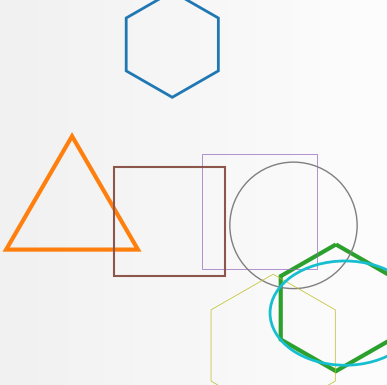[{"shape": "hexagon", "thickness": 2, "radius": 0.69, "center": [0.445, 0.885]}, {"shape": "triangle", "thickness": 3, "radius": 0.98, "center": [0.186, 0.45]}, {"shape": "hexagon", "thickness": 3, "radius": 0.82, "center": [0.867, 0.201]}, {"shape": "square", "thickness": 0.5, "radius": 0.75, "center": [0.669, 0.45]}, {"shape": "square", "thickness": 1.5, "radius": 0.71, "center": [0.437, 0.425]}, {"shape": "circle", "thickness": 1, "radius": 0.82, "center": [0.757, 0.415]}, {"shape": "hexagon", "thickness": 0.5, "radius": 0.93, "center": [0.705, 0.103]}, {"shape": "oval", "thickness": 2, "radius": 0.97, "center": [0.89, 0.187]}]